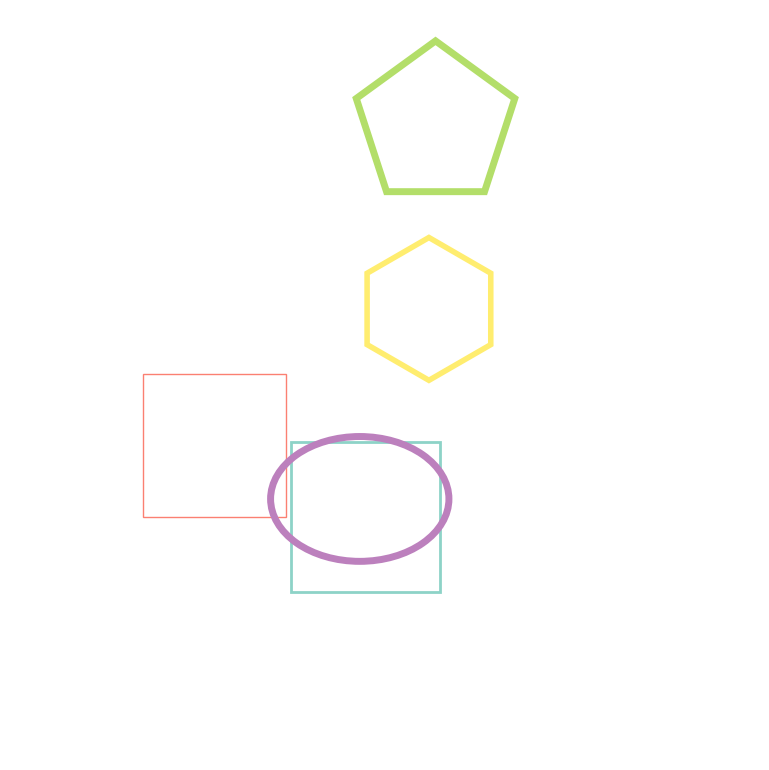[{"shape": "square", "thickness": 1, "radius": 0.49, "center": [0.475, 0.328]}, {"shape": "square", "thickness": 0.5, "radius": 0.46, "center": [0.279, 0.422]}, {"shape": "pentagon", "thickness": 2.5, "radius": 0.54, "center": [0.566, 0.839]}, {"shape": "oval", "thickness": 2.5, "radius": 0.58, "center": [0.467, 0.352]}, {"shape": "hexagon", "thickness": 2, "radius": 0.46, "center": [0.557, 0.599]}]